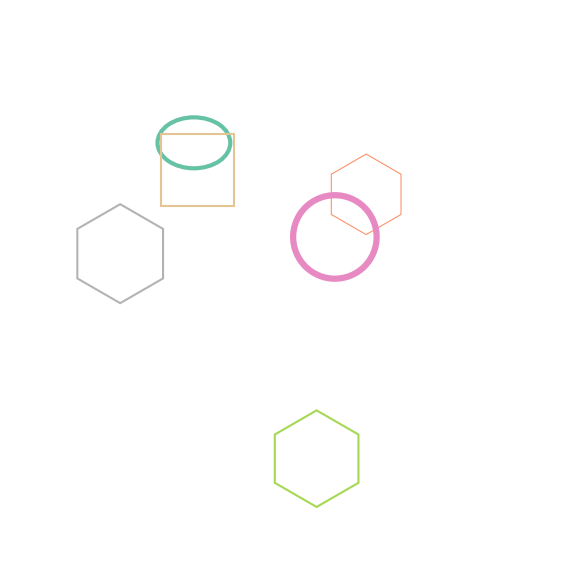[{"shape": "oval", "thickness": 2, "radius": 0.32, "center": [0.336, 0.752]}, {"shape": "hexagon", "thickness": 0.5, "radius": 0.35, "center": [0.634, 0.663]}, {"shape": "circle", "thickness": 3, "radius": 0.36, "center": [0.58, 0.589]}, {"shape": "hexagon", "thickness": 1, "radius": 0.42, "center": [0.548, 0.205]}, {"shape": "square", "thickness": 1, "radius": 0.31, "center": [0.342, 0.705]}, {"shape": "hexagon", "thickness": 1, "radius": 0.43, "center": [0.208, 0.56]}]